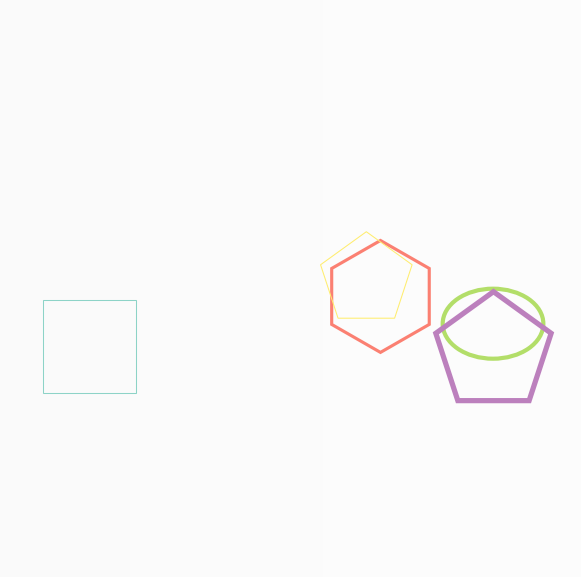[{"shape": "square", "thickness": 0.5, "radius": 0.4, "center": [0.154, 0.4]}, {"shape": "hexagon", "thickness": 1.5, "radius": 0.48, "center": [0.655, 0.486]}, {"shape": "oval", "thickness": 2, "radius": 0.43, "center": [0.848, 0.439]}, {"shape": "pentagon", "thickness": 2.5, "radius": 0.52, "center": [0.849, 0.39]}, {"shape": "pentagon", "thickness": 0.5, "radius": 0.41, "center": [0.63, 0.515]}]